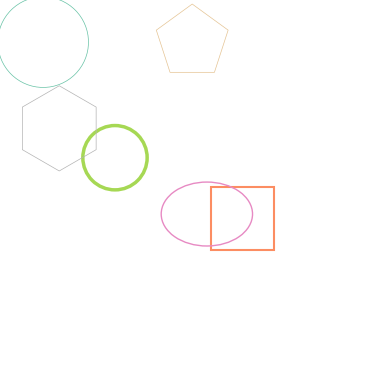[{"shape": "circle", "thickness": 0.5, "radius": 0.59, "center": [0.112, 0.891]}, {"shape": "square", "thickness": 1.5, "radius": 0.41, "center": [0.629, 0.432]}, {"shape": "oval", "thickness": 1, "radius": 0.59, "center": [0.537, 0.444]}, {"shape": "circle", "thickness": 2.5, "radius": 0.42, "center": [0.299, 0.59]}, {"shape": "pentagon", "thickness": 0.5, "radius": 0.49, "center": [0.499, 0.891]}, {"shape": "hexagon", "thickness": 0.5, "radius": 0.55, "center": [0.154, 0.667]}]